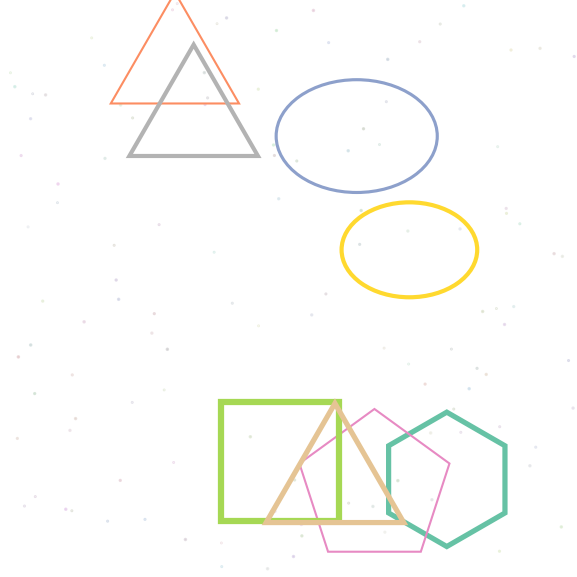[{"shape": "hexagon", "thickness": 2.5, "radius": 0.58, "center": [0.774, 0.169]}, {"shape": "triangle", "thickness": 1, "radius": 0.64, "center": [0.303, 0.884]}, {"shape": "oval", "thickness": 1.5, "radius": 0.7, "center": [0.618, 0.763]}, {"shape": "pentagon", "thickness": 1, "radius": 0.68, "center": [0.648, 0.154]}, {"shape": "square", "thickness": 3, "radius": 0.51, "center": [0.485, 0.2]}, {"shape": "oval", "thickness": 2, "radius": 0.59, "center": [0.709, 0.567]}, {"shape": "triangle", "thickness": 2.5, "radius": 0.69, "center": [0.58, 0.163]}, {"shape": "triangle", "thickness": 2, "radius": 0.64, "center": [0.335, 0.793]}]